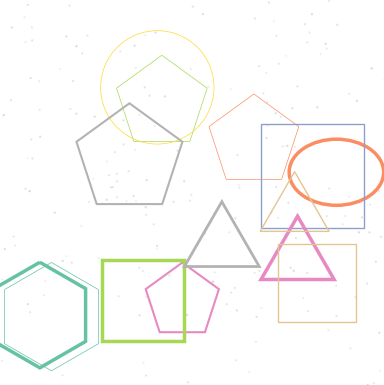[{"shape": "hexagon", "thickness": 2.5, "radius": 0.69, "center": [0.104, 0.182]}, {"shape": "hexagon", "thickness": 0.5, "radius": 0.7, "center": [0.134, 0.178]}, {"shape": "oval", "thickness": 2.5, "radius": 0.61, "center": [0.874, 0.553]}, {"shape": "pentagon", "thickness": 0.5, "radius": 0.61, "center": [0.659, 0.633]}, {"shape": "square", "thickness": 1, "radius": 0.67, "center": [0.811, 0.543]}, {"shape": "triangle", "thickness": 2.5, "radius": 0.55, "center": [0.773, 0.329]}, {"shape": "pentagon", "thickness": 1.5, "radius": 0.5, "center": [0.474, 0.218]}, {"shape": "pentagon", "thickness": 0.5, "radius": 0.62, "center": [0.42, 0.733]}, {"shape": "square", "thickness": 2.5, "radius": 0.53, "center": [0.371, 0.219]}, {"shape": "circle", "thickness": 0.5, "radius": 0.74, "center": [0.409, 0.773]}, {"shape": "triangle", "thickness": 1, "radius": 0.52, "center": [0.765, 0.451]}, {"shape": "square", "thickness": 1, "radius": 0.51, "center": [0.823, 0.265]}, {"shape": "pentagon", "thickness": 1.5, "radius": 0.72, "center": [0.336, 0.587]}, {"shape": "triangle", "thickness": 2, "radius": 0.56, "center": [0.576, 0.364]}]